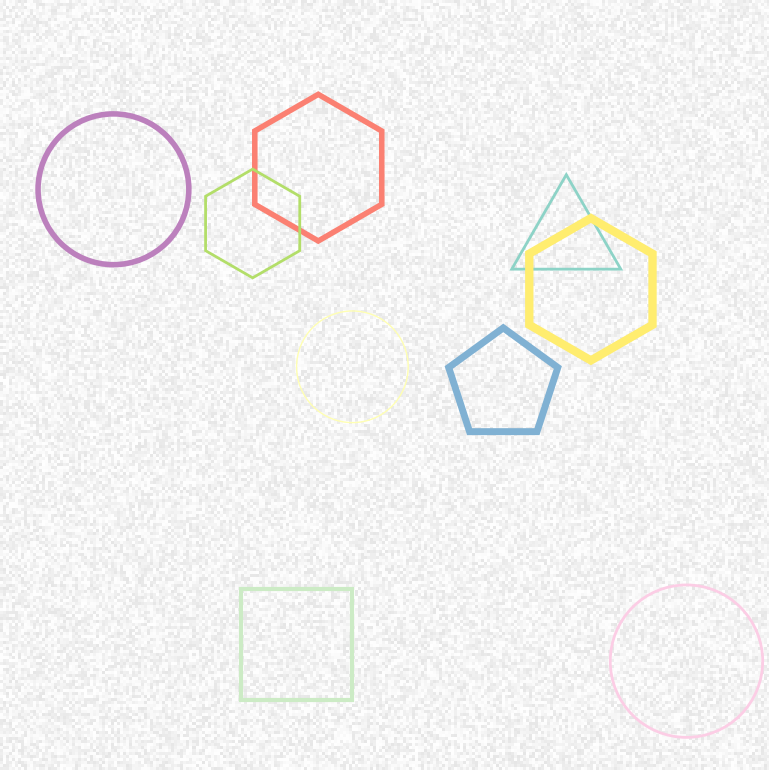[{"shape": "triangle", "thickness": 1, "radius": 0.41, "center": [0.735, 0.691]}, {"shape": "circle", "thickness": 0.5, "radius": 0.36, "center": [0.458, 0.524]}, {"shape": "hexagon", "thickness": 2, "radius": 0.48, "center": [0.413, 0.782]}, {"shape": "pentagon", "thickness": 2.5, "radius": 0.37, "center": [0.654, 0.5]}, {"shape": "hexagon", "thickness": 1, "radius": 0.35, "center": [0.328, 0.71]}, {"shape": "circle", "thickness": 1, "radius": 0.49, "center": [0.892, 0.141]}, {"shape": "circle", "thickness": 2, "radius": 0.49, "center": [0.147, 0.754]}, {"shape": "square", "thickness": 1.5, "radius": 0.36, "center": [0.386, 0.163]}, {"shape": "hexagon", "thickness": 3, "radius": 0.46, "center": [0.767, 0.624]}]